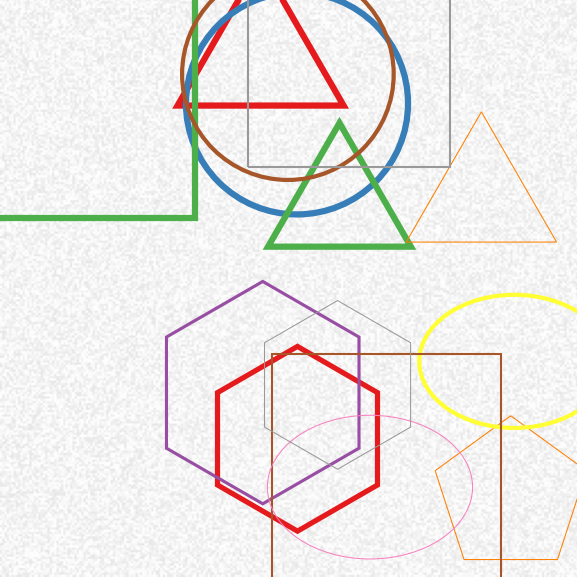[{"shape": "hexagon", "thickness": 2.5, "radius": 0.8, "center": [0.515, 0.239]}, {"shape": "triangle", "thickness": 3, "radius": 0.83, "center": [0.451, 0.899]}, {"shape": "circle", "thickness": 3, "radius": 0.96, "center": [0.514, 0.82]}, {"shape": "square", "thickness": 3, "radius": 0.95, "center": [0.148, 0.811]}, {"shape": "triangle", "thickness": 3, "radius": 0.71, "center": [0.588, 0.643]}, {"shape": "hexagon", "thickness": 1.5, "radius": 0.96, "center": [0.455, 0.319]}, {"shape": "triangle", "thickness": 0.5, "radius": 0.75, "center": [0.834, 0.655]}, {"shape": "pentagon", "thickness": 0.5, "radius": 0.69, "center": [0.884, 0.142]}, {"shape": "oval", "thickness": 2, "radius": 0.82, "center": [0.891, 0.373]}, {"shape": "square", "thickness": 1, "radius": 0.99, "center": [0.67, 0.188]}, {"shape": "circle", "thickness": 2, "radius": 0.92, "center": [0.499, 0.871]}, {"shape": "oval", "thickness": 0.5, "radius": 0.89, "center": [0.641, 0.156]}, {"shape": "square", "thickness": 1, "radius": 0.87, "center": [0.604, 0.885]}, {"shape": "hexagon", "thickness": 0.5, "radius": 0.73, "center": [0.585, 0.333]}]